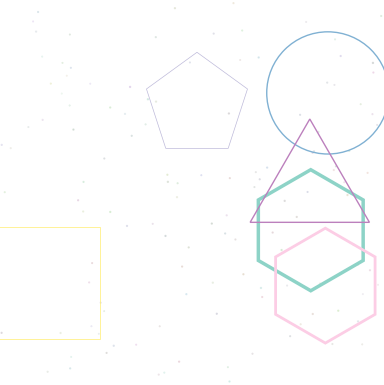[{"shape": "hexagon", "thickness": 2.5, "radius": 0.79, "center": [0.807, 0.402]}, {"shape": "pentagon", "thickness": 0.5, "radius": 0.69, "center": [0.512, 0.726]}, {"shape": "circle", "thickness": 1, "radius": 0.79, "center": [0.851, 0.759]}, {"shape": "hexagon", "thickness": 2, "radius": 0.75, "center": [0.845, 0.258]}, {"shape": "triangle", "thickness": 1, "radius": 0.89, "center": [0.805, 0.512]}, {"shape": "square", "thickness": 0.5, "radius": 0.73, "center": [0.115, 0.264]}]